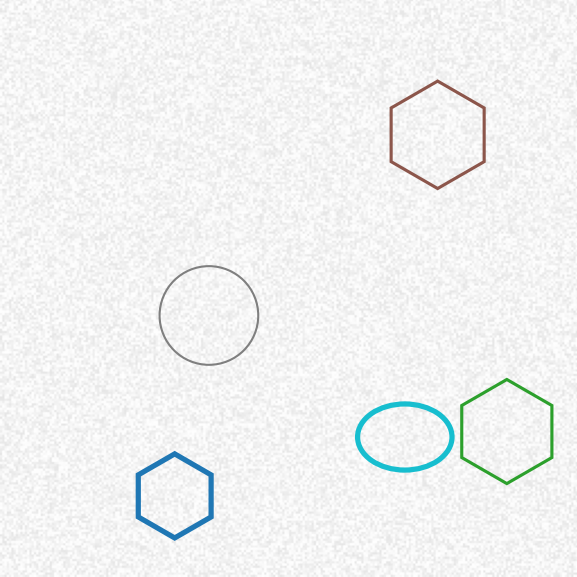[{"shape": "hexagon", "thickness": 2.5, "radius": 0.36, "center": [0.303, 0.14]}, {"shape": "hexagon", "thickness": 1.5, "radius": 0.45, "center": [0.878, 0.252]}, {"shape": "hexagon", "thickness": 1.5, "radius": 0.47, "center": [0.758, 0.766]}, {"shape": "circle", "thickness": 1, "radius": 0.43, "center": [0.362, 0.453]}, {"shape": "oval", "thickness": 2.5, "radius": 0.41, "center": [0.701, 0.242]}]